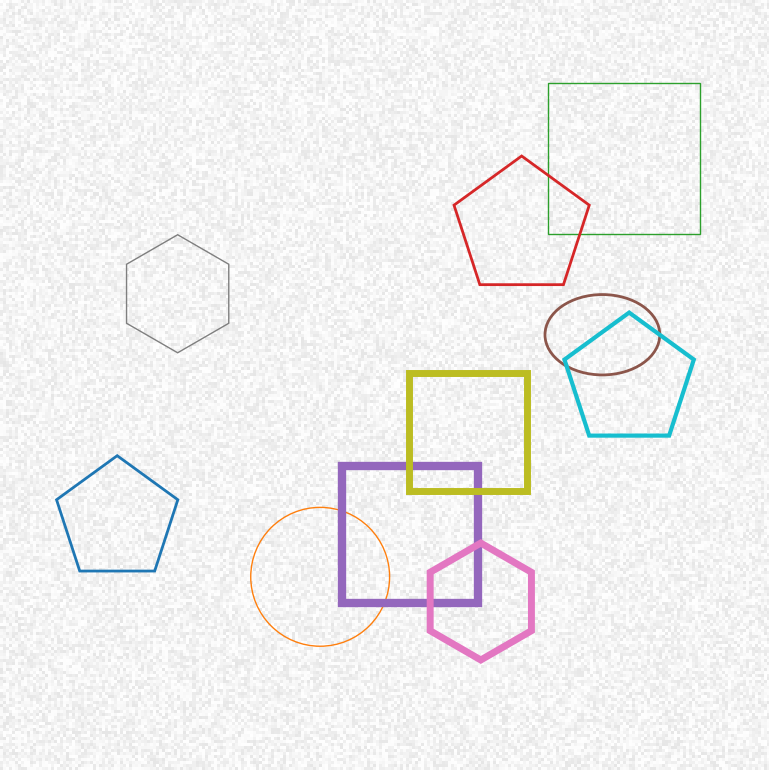[{"shape": "pentagon", "thickness": 1, "radius": 0.41, "center": [0.152, 0.325]}, {"shape": "circle", "thickness": 0.5, "radius": 0.45, "center": [0.416, 0.251]}, {"shape": "square", "thickness": 0.5, "radius": 0.49, "center": [0.81, 0.794]}, {"shape": "pentagon", "thickness": 1, "radius": 0.46, "center": [0.677, 0.705]}, {"shape": "square", "thickness": 3, "radius": 0.44, "center": [0.533, 0.306]}, {"shape": "oval", "thickness": 1, "radius": 0.37, "center": [0.782, 0.565]}, {"shape": "hexagon", "thickness": 2.5, "radius": 0.38, "center": [0.624, 0.219]}, {"shape": "hexagon", "thickness": 0.5, "radius": 0.38, "center": [0.231, 0.618]}, {"shape": "square", "thickness": 2.5, "radius": 0.38, "center": [0.608, 0.439]}, {"shape": "pentagon", "thickness": 1.5, "radius": 0.44, "center": [0.817, 0.506]}]